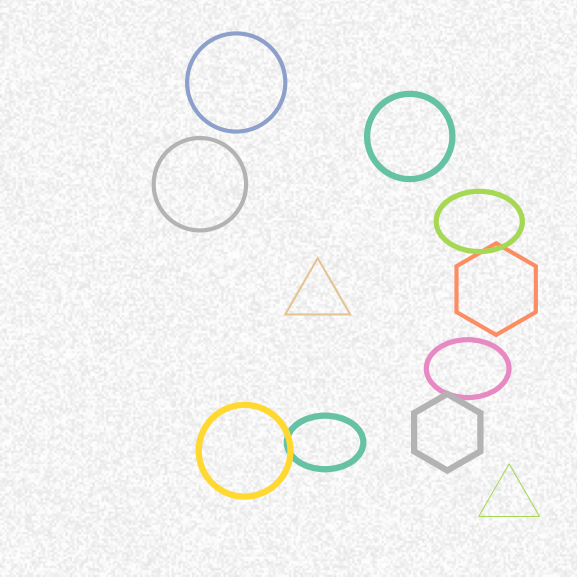[{"shape": "oval", "thickness": 3, "radius": 0.33, "center": [0.563, 0.233]}, {"shape": "circle", "thickness": 3, "radius": 0.37, "center": [0.71, 0.763]}, {"shape": "hexagon", "thickness": 2, "radius": 0.4, "center": [0.859, 0.498]}, {"shape": "circle", "thickness": 2, "radius": 0.42, "center": [0.409, 0.856]}, {"shape": "oval", "thickness": 2.5, "radius": 0.36, "center": [0.81, 0.361]}, {"shape": "oval", "thickness": 2.5, "radius": 0.37, "center": [0.83, 0.616]}, {"shape": "triangle", "thickness": 0.5, "radius": 0.3, "center": [0.882, 0.135]}, {"shape": "circle", "thickness": 3, "radius": 0.4, "center": [0.424, 0.219]}, {"shape": "triangle", "thickness": 1, "radius": 0.32, "center": [0.55, 0.487]}, {"shape": "hexagon", "thickness": 3, "radius": 0.33, "center": [0.775, 0.251]}, {"shape": "circle", "thickness": 2, "radius": 0.4, "center": [0.346, 0.68]}]